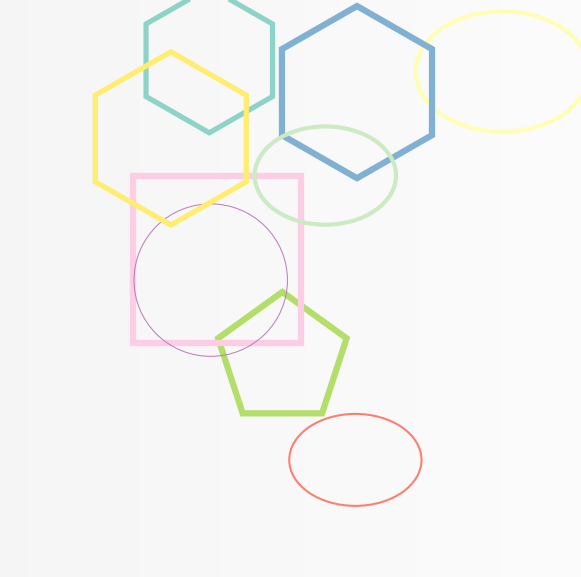[{"shape": "hexagon", "thickness": 2.5, "radius": 0.63, "center": [0.36, 0.895]}, {"shape": "oval", "thickness": 2, "radius": 0.75, "center": [0.864, 0.875]}, {"shape": "oval", "thickness": 1, "radius": 0.57, "center": [0.611, 0.203]}, {"shape": "hexagon", "thickness": 3, "radius": 0.75, "center": [0.614, 0.84]}, {"shape": "pentagon", "thickness": 3, "radius": 0.58, "center": [0.486, 0.377]}, {"shape": "square", "thickness": 3, "radius": 0.72, "center": [0.373, 0.55]}, {"shape": "circle", "thickness": 0.5, "radius": 0.66, "center": [0.363, 0.514]}, {"shape": "oval", "thickness": 2, "radius": 0.61, "center": [0.56, 0.695]}, {"shape": "hexagon", "thickness": 2.5, "radius": 0.75, "center": [0.294, 0.759]}]